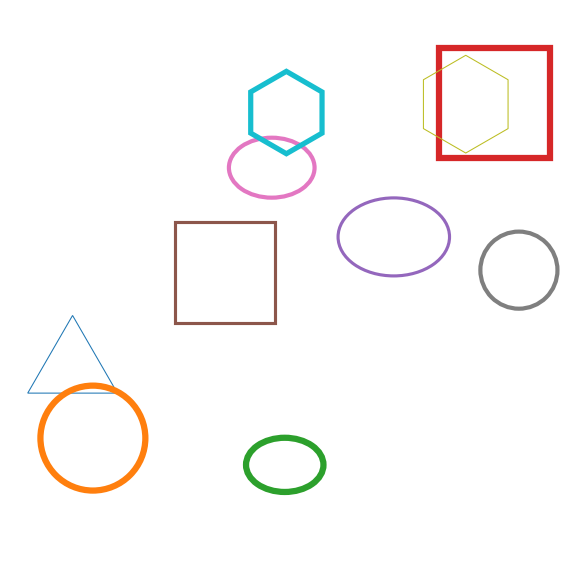[{"shape": "triangle", "thickness": 0.5, "radius": 0.45, "center": [0.126, 0.363]}, {"shape": "circle", "thickness": 3, "radius": 0.45, "center": [0.161, 0.241]}, {"shape": "oval", "thickness": 3, "radius": 0.34, "center": [0.493, 0.194]}, {"shape": "square", "thickness": 3, "radius": 0.48, "center": [0.856, 0.821]}, {"shape": "oval", "thickness": 1.5, "radius": 0.48, "center": [0.682, 0.589]}, {"shape": "square", "thickness": 1.5, "radius": 0.44, "center": [0.39, 0.527]}, {"shape": "oval", "thickness": 2, "radius": 0.37, "center": [0.471, 0.709]}, {"shape": "circle", "thickness": 2, "radius": 0.33, "center": [0.899, 0.531]}, {"shape": "hexagon", "thickness": 0.5, "radius": 0.42, "center": [0.806, 0.819]}, {"shape": "hexagon", "thickness": 2.5, "radius": 0.36, "center": [0.496, 0.804]}]